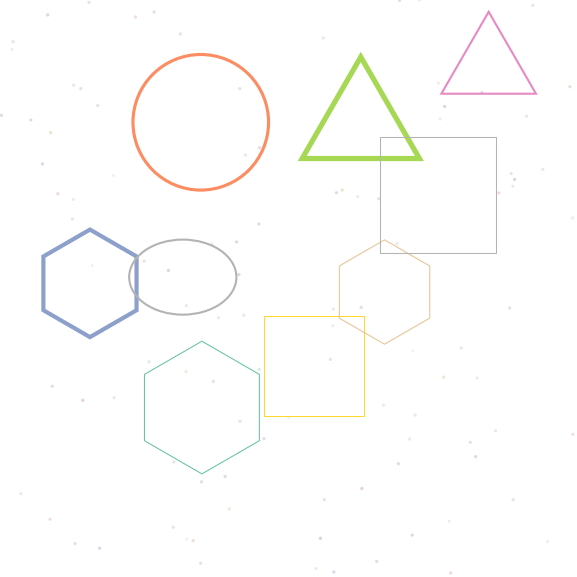[{"shape": "hexagon", "thickness": 0.5, "radius": 0.57, "center": [0.35, 0.293]}, {"shape": "circle", "thickness": 1.5, "radius": 0.59, "center": [0.348, 0.787]}, {"shape": "hexagon", "thickness": 2, "radius": 0.47, "center": [0.156, 0.509]}, {"shape": "triangle", "thickness": 1, "radius": 0.47, "center": [0.846, 0.884]}, {"shape": "triangle", "thickness": 2.5, "radius": 0.59, "center": [0.625, 0.783]}, {"shape": "square", "thickness": 0.5, "radius": 0.43, "center": [0.543, 0.365]}, {"shape": "hexagon", "thickness": 0.5, "radius": 0.45, "center": [0.666, 0.493]}, {"shape": "square", "thickness": 0.5, "radius": 0.5, "center": [0.759, 0.662]}, {"shape": "oval", "thickness": 1, "radius": 0.46, "center": [0.317, 0.519]}]